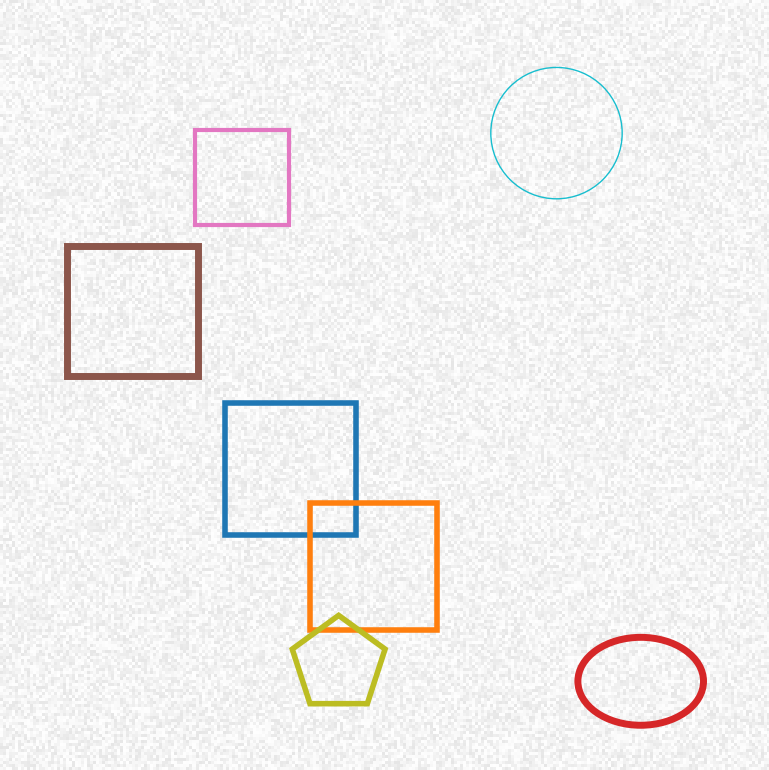[{"shape": "square", "thickness": 2, "radius": 0.43, "center": [0.377, 0.391]}, {"shape": "square", "thickness": 2, "radius": 0.41, "center": [0.485, 0.264]}, {"shape": "oval", "thickness": 2.5, "radius": 0.41, "center": [0.832, 0.115]}, {"shape": "square", "thickness": 2.5, "radius": 0.42, "center": [0.172, 0.596]}, {"shape": "square", "thickness": 1.5, "radius": 0.31, "center": [0.314, 0.769]}, {"shape": "pentagon", "thickness": 2, "radius": 0.32, "center": [0.44, 0.137]}, {"shape": "circle", "thickness": 0.5, "radius": 0.43, "center": [0.723, 0.827]}]